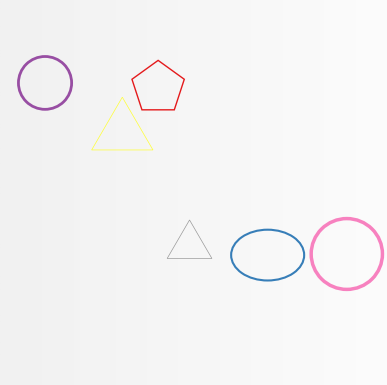[{"shape": "pentagon", "thickness": 1, "radius": 0.35, "center": [0.408, 0.772]}, {"shape": "oval", "thickness": 1.5, "radius": 0.47, "center": [0.691, 0.337]}, {"shape": "circle", "thickness": 2, "radius": 0.34, "center": [0.116, 0.785]}, {"shape": "triangle", "thickness": 0.5, "radius": 0.46, "center": [0.316, 0.656]}, {"shape": "circle", "thickness": 2.5, "radius": 0.46, "center": [0.895, 0.34]}, {"shape": "triangle", "thickness": 0.5, "radius": 0.33, "center": [0.489, 0.362]}]